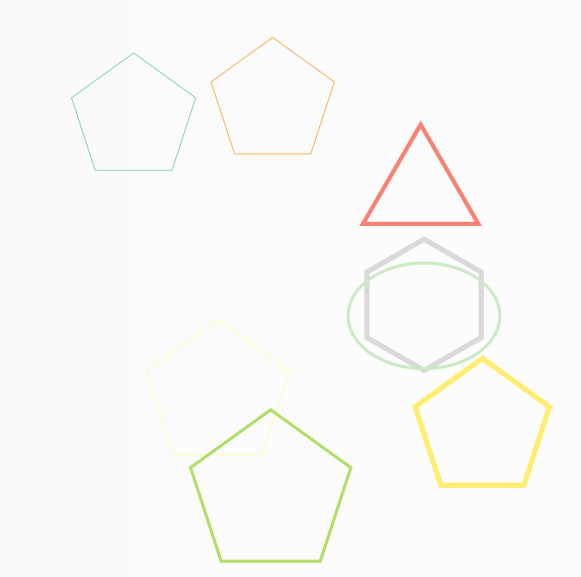[{"shape": "pentagon", "thickness": 0.5, "radius": 0.56, "center": [0.23, 0.795]}, {"shape": "pentagon", "thickness": 0.5, "radius": 0.65, "center": [0.375, 0.316]}, {"shape": "triangle", "thickness": 2, "radius": 0.57, "center": [0.724, 0.669]}, {"shape": "pentagon", "thickness": 0.5, "radius": 0.56, "center": [0.469, 0.823]}, {"shape": "pentagon", "thickness": 1.5, "radius": 0.72, "center": [0.466, 0.145]}, {"shape": "hexagon", "thickness": 2.5, "radius": 0.57, "center": [0.73, 0.471]}, {"shape": "oval", "thickness": 1.5, "radius": 0.65, "center": [0.729, 0.452]}, {"shape": "pentagon", "thickness": 2.5, "radius": 0.61, "center": [0.83, 0.257]}]